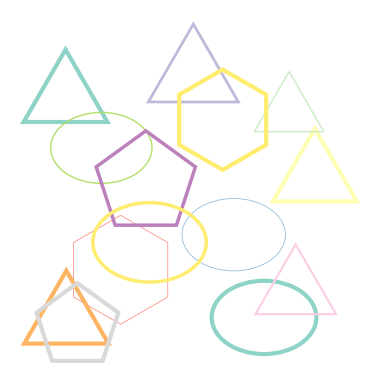[{"shape": "triangle", "thickness": 3, "radius": 0.63, "center": [0.17, 0.746]}, {"shape": "oval", "thickness": 3, "radius": 0.68, "center": [0.686, 0.176]}, {"shape": "triangle", "thickness": 3, "radius": 0.63, "center": [0.818, 0.54]}, {"shape": "triangle", "thickness": 2, "radius": 0.67, "center": [0.502, 0.803]}, {"shape": "hexagon", "thickness": 0.5, "radius": 0.71, "center": [0.313, 0.299]}, {"shape": "oval", "thickness": 0.5, "radius": 0.67, "center": [0.607, 0.39]}, {"shape": "triangle", "thickness": 3, "radius": 0.63, "center": [0.172, 0.171]}, {"shape": "oval", "thickness": 1, "radius": 0.66, "center": [0.263, 0.616]}, {"shape": "triangle", "thickness": 1.5, "radius": 0.6, "center": [0.768, 0.244]}, {"shape": "pentagon", "thickness": 3, "radius": 0.56, "center": [0.201, 0.153]}, {"shape": "pentagon", "thickness": 2.5, "radius": 0.68, "center": [0.379, 0.525]}, {"shape": "triangle", "thickness": 1, "radius": 0.52, "center": [0.751, 0.71]}, {"shape": "oval", "thickness": 2.5, "radius": 0.74, "center": [0.388, 0.37]}, {"shape": "hexagon", "thickness": 3, "radius": 0.65, "center": [0.578, 0.689]}]